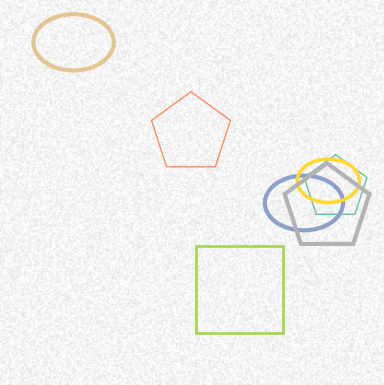[{"shape": "pentagon", "thickness": 1, "radius": 0.43, "center": [0.872, 0.513]}, {"shape": "pentagon", "thickness": 1, "radius": 0.54, "center": [0.496, 0.654]}, {"shape": "oval", "thickness": 3, "radius": 0.51, "center": [0.789, 0.473]}, {"shape": "square", "thickness": 2, "radius": 0.57, "center": [0.621, 0.248]}, {"shape": "oval", "thickness": 2.5, "radius": 0.4, "center": [0.853, 0.53]}, {"shape": "oval", "thickness": 3, "radius": 0.52, "center": [0.191, 0.89]}, {"shape": "pentagon", "thickness": 3, "radius": 0.58, "center": [0.849, 0.46]}]